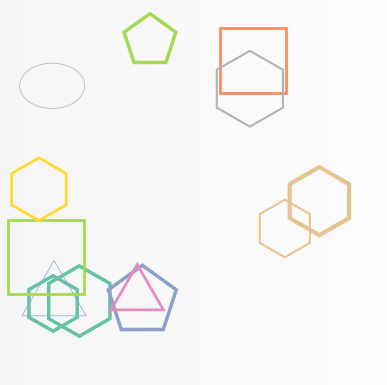[{"shape": "hexagon", "thickness": 2.5, "radius": 0.36, "center": [0.137, 0.212]}, {"shape": "hexagon", "thickness": 2.5, "radius": 0.46, "center": [0.205, 0.218]}, {"shape": "square", "thickness": 2, "radius": 0.42, "center": [0.653, 0.843]}, {"shape": "pentagon", "thickness": 2.5, "radius": 0.46, "center": [0.367, 0.219]}, {"shape": "triangle", "thickness": 0.5, "radius": 0.48, "center": [0.139, 0.228]}, {"shape": "triangle", "thickness": 2, "radius": 0.39, "center": [0.354, 0.234]}, {"shape": "pentagon", "thickness": 2.5, "radius": 0.35, "center": [0.387, 0.895]}, {"shape": "square", "thickness": 2, "radius": 0.49, "center": [0.119, 0.333]}, {"shape": "hexagon", "thickness": 2, "radius": 0.41, "center": [0.1, 0.509]}, {"shape": "hexagon", "thickness": 3, "radius": 0.44, "center": [0.824, 0.478]}, {"shape": "hexagon", "thickness": 1.5, "radius": 0.37, "center": [0.735, 0.407]}, {"shape": "oval", "thickness": 0.5, "radius": 0.42, "center": [0.135, 0.777]}, {"shape": "hexagon", "thickness": 1.5, "radius": 0.49, "center": [0.645, 0.77]}]